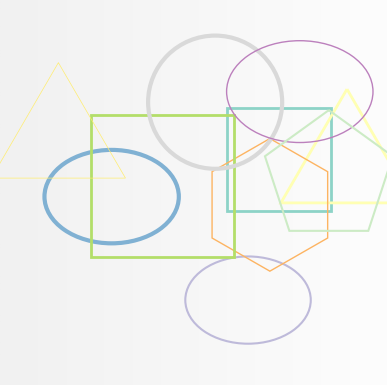[{"shape": "square", "thickness": 2, "radius": 0.67, "center": [0.719, 0.586]}, {"shape": "triangle", "thickness": 2, "radius": 0.99, "center": [0.895, 0.572]}, {"shape": "oval", "thickness": 1.5, "radius": 0.81, "center": [0.64, 0.221]}, {"shape": "oval", "thickness": 3, "radius": 0.87, "center": [0.288, 0.489]}, {"shape": "hexagon", "thickness": 1, "radius": 0.86, "center": [0.696, 0.468]}, {"shape": "square", "thickness": 2, "radius": 0.92, "center": [0.42, 0.518]}, {"shape": "circle", "thickness": 3, "radius": 0.86, "center": [0.555, 0.735]}, {"shape": "oval", "thickness": 1, "radius": 0.94, "center": [0.774, 0.762]}, {"shape": "pentagon", "thickness": 1.5, "radius": 0.87, "center": [0.849, 0.541]}, {"shape": "triangle", "thickness": 0.5, "radius": 1.0, "center": [0.151, 0.637]}]